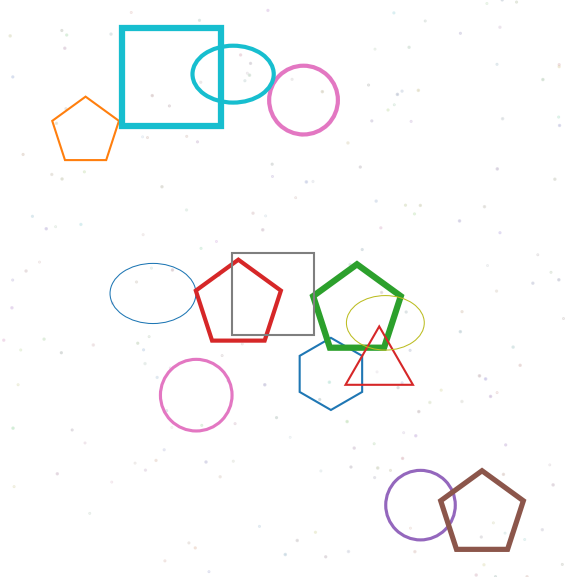[{"shape": "oval", "thickness": 0.5, "radius": 0.37, "center": [0.265, 0.491]}, {"shape": "hexagon", "thickness": 1, "radius": 0.31, "center": [0.573, 0.352]}, {"shape": "pentagon", "thickness": 1, "radius": 0.3, "center": [0.148, 0.771]}, {"shape": "pentagon", "thickness": 3, "radius": 0.4, "center": [0.618, 0.462]}, {"shape": "pentagon", "thickness": 2, "radius": 0.39, "center": [0.413, 0.472]}, {"shape": "triangle", "thickness": 1, "radius": 0.34, "center": [0.657, 0.367]}, {"shape": "circle", "thickness": 1.5, "radius": 0.3, "center": [0.728, 0.124]}, {"shape": "pentagon", "thickness": 2.5, "radius": 0.38, "center": [0.835, 0.109]}, {"shape": "circle", "thickness": 1.5, "radius": 0.31, "center": [0.34, 0.315]}, {"shape": "circle", "thickness": 2, "radius": 0.3, "center": [0.526, 0.826]}, {"shape": "square", "thickness": 1, "radius": 0.35, "center": [0.472, 0.491]}, {"shape": "oval", "thickness": 0.5, "radius": 0.34, "center": [0.667, 0.44]}, {"shape": "square", "thickness": 3, "radius": 0.43, "center": [0.297, 0.866]}, {"shape": "oval", "thickness": 2, "radius": 0.35, "center": [0.404, 0.871]}]